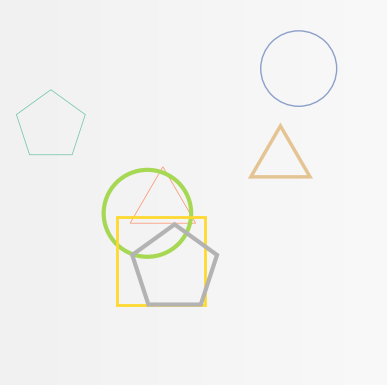[{"shape": "pentagon", "thickness": 0.5, "radius": 0.47, "center": [0.131, 0.674]}, {"shape": "triangle", "thickness": 0.5, "radius": 0.49, "center": [0.42, 0.469]}, {"shape": "circle", "thickness": 1, "radius": 0.49, "center": [0.771, 0.822]}, {"shape": "circle", "thickness": 3, "radius": 0.56, "center": [0.38, 0.446]}, {"shape": "square", "thickness": 2, "radius": 0.57, "center": [0.416, 0.321]}, {"shape": "triangle", "thickness": 2.5, "radius": 0.44, "center": [0.724, 0.585]}, {"shape": "pentagon", "thickness": 3, "radius": 0.58, "center": [0.451, 0.302]}]